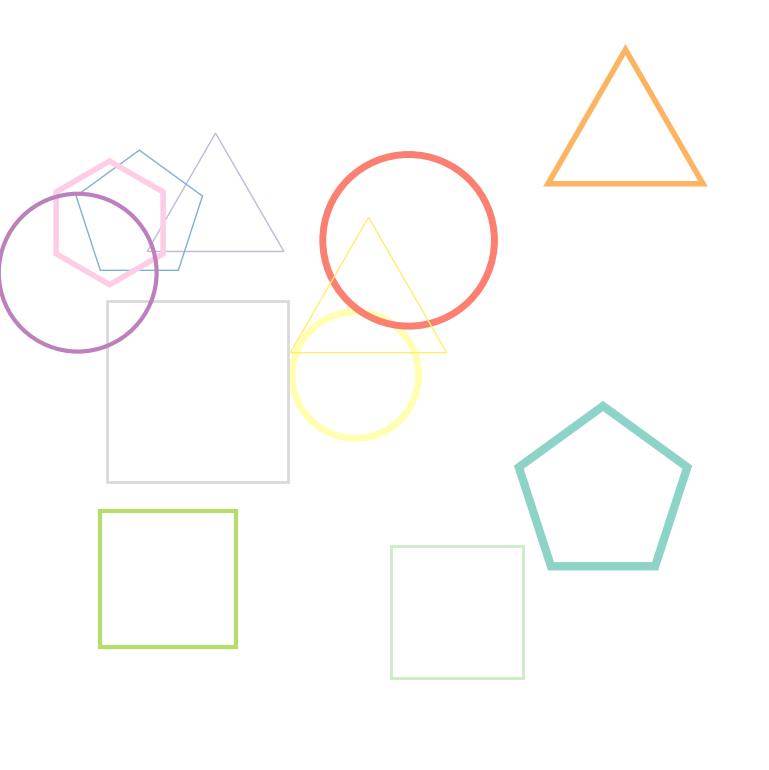[{"shape": "pentagon", "thickness": 3, "radius": 0.58, "center": [0.783, 0.358]}, {"shape": "circle", "thickness": 2.5, "radius": 0.41, "center": [0.462, 0.513]}, {"shape": "triangle", "thickness": 0.5, "radius": 0.51, "center": [0.28, 0.725]}, {"shape": "circle", "thickness": 2.5, "radius": 0.56, "center": [0.531, 0.688]}, {"shape": "pentagon", "thickness": 0.5, "radius": 0.43, "center": [0.181, 0.719]}, {"shape": "triangle", "thickness": 2, "radius": 0.58, "center": [0.812, 0.819]}, {"shape": "square", "thickness": 1.5, "radius": 0.44, "center": [0.218, 0.249]}, {"shape": "hexagon", "thickness": 2, "radius": 0.4, "center": [0.142, 0.711]}, {"shape": "square", "thickness": 1, "radius": 0.59, "center": [0.257, 0.492]}, {"shape": "circle", "thickness": 1.5, "radius": 0.51, "center": [0.101, 0.646]}, {"shape": "square", "thickness": 1, "radius": 0.43, "center": [0.593, 0.206]}, {"shape": "triangle", "thickness": 0.5, "radius": 0.59, "center": [0.479, 0.601]}]